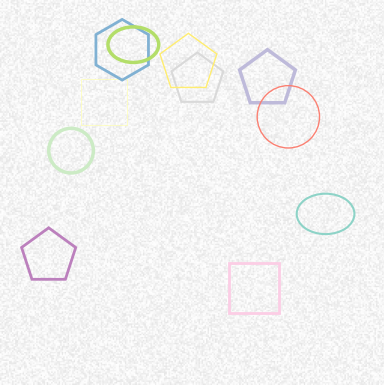[{"shape": "oval", "thickness": 1.5, "radius": 0.37, "center": [0.846, 0.444]}, {"shape": "square", "thickness": 0.5, "radius": 0.3, "center": [0.271, 0.734]}, {"shape": "pentagon", "thickness": 2.5, "radius": 0.38, "center": [0.695, 0.795]}, {"shape": "circle", "thickness": 1, "radius": 0.4, "center": [0.749, 0.697]}, {"shape": "hexagon", "thickness": 2, "radius": 0.39, "center": [0.317, 0.871]}, {"shape": "oval", "thickness": 2.5, "radius": 0.33, "center": [0.346, 0.884]}, {"shape": "square", "thickness": 2, "radius": 0.32, "center": [0.659, 0.252]}, {"shape": "pentagon", "thickness": 1.5, "radius": 0.35, "center": [0.513, 0.793]}, {"shape": "pentagon", "thickness": 2, "radius": 0.37, "center": [0.126, 0.334]}, {"shape": "circle", "thickness": 2.5, "radius": 0.29, "center": [0.185, 0.609]}, {"shape": "pentagon", "thickness": 1, "radius": 0.39, "center": [0.489, 0.836]}]